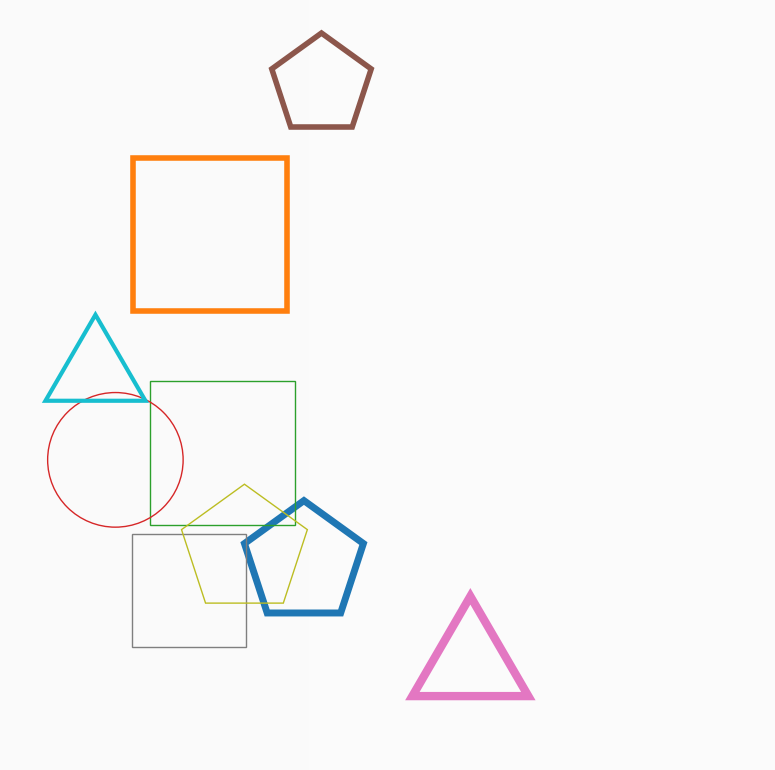[{"shape": "pentagon", "thickness": 2.5, "radius": 0.4, "center": [0.392, 0.269]}, {"shape": "square", "thickness": 2, "radius": 0.5, "center": [0.271, 0.696]}, {"shape": "square", "thickness": 0.5, "radius": 0.47, "center": [0.287, 0.411]}, {"shape": "circle", "thickness": 0.5, "radius": 0.44, "center": [0.149, 0.403]}, {"shape": "pentagon", "thickness": 2, "radius": 0.34, "center": [0.415, 0.89]}, {"shape": "triangle", "thickness": 3, "radius": 0.43, "center": [0.607, 0.139]}, {"shape": "square", "thickness": 0.5, "radius": 0.37, "center": [0.244, 0.233]}, {"shape": "pentagon", "thickness": 0.5, "radius": 0.43, "center": [0.315, 0.286]}, {"shape": "triangle", "thickness": 1.5, "radius": 0.37, "center": [0.123, 0.517]}]